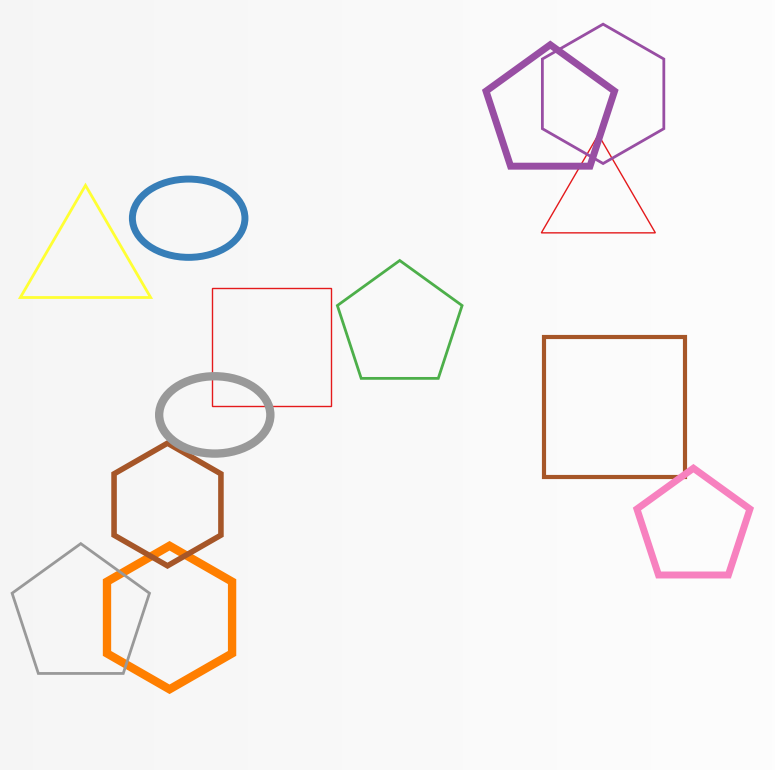[{"shape": "triangle", "thickness": 0.5, "radius": 0.42, "center": [0.772, 0.74]}, {"shape": "square", "thickness": 0.5, "radius": 0.38, "center": [0.35, 0.549]}, {"shape": "oval", "thickness": 2.5, "radius": 0.36, "center": [0.243, 0.717]}, {"shape": "pentagon", "thickness": 1, "radius": 0.42, "center": [0.516, 0.577]}, {"shape": "hexagon", "thickness": 1, "radius": 0.45, "center": [0.778, 0.878]}, {"shape": "pentagon", "thickness": 2.5, "radius": 0.44, "center": [0.71, 0.855]}, {"shape": "hexagon", "thickness": 3, "radius": 0.47, "center": [0.219, 0.198]}, {"shape": "triangle", "thickness": 1, "radius": 0.49, "center": [0.11, 0.662]}, {"shape": "hexagon", "thickness": 2, "radius": 0.4, "center": [0.216, 0.345]}, {"shape": "square", "thickness": 1.5, "radius": 0.46, "center": [0.793, 0.472]}, {"shape": "pentagon", "thickness": 2.5, "radius": 0.38, "center": [0.895, 0.315]}, {"shape": "pentagon", "thickness": 1, "radius": 0.47, "center": [0.104, 0.201]}, {"shape": "oval", "thickness": 3, "radius": 0.36, "center": [0.277, 0.461]}]